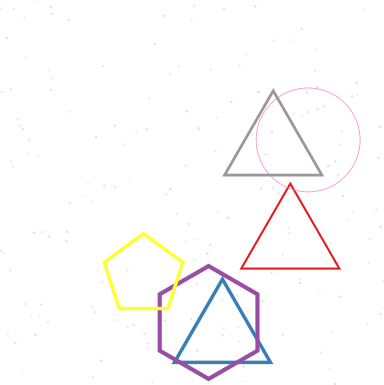[{"shape": "triangle", "thickness": 1.5, "radius": 0.74, "center": [0.754, 0.376]}, {"shape": "triangle", "thickness": 2.5, "radius": 0.72, "center": [0.578, 0.131]}, {"shape": "hexagon", "thickness": 3, "radius": 0.73, "center": [0.542, 0.162]}, {"shape": "pentagon", "thickness": 2.5, "radius": 0.54, "center": [0.373, 0.285]}, {"shape": "circle", "thickness": 0.5, "radius": 0.67, "center": [0.8, 0.637]}, {"shape": "triangle", "thickness": 2, "radius": 0.73, "center": [0.71, 0.618]}]